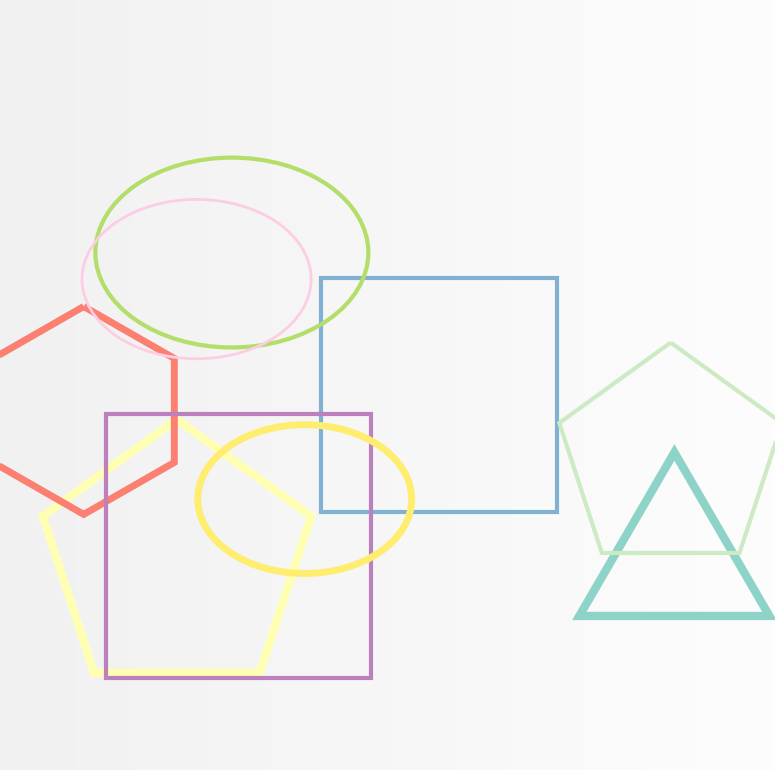[{"shape": "triangle", "thickness": 3, "radius": 0.71, "center": [0.87, 0.271]}, {"shape": "pentagon", "thickness": 3, "radius": 0.91, "center": [0.228, 0.273]}, {"shape": "hexagon", "thickness": 2.5, "radius": 0.68, "center": [0.108, 0.467]}, {"shape": "square", "thickness": 1.5, "radius": 0.76, "center": [0.567, 0.487]}, {"shape": "oval", "thickness": 1.5, "radius": 0.88, "center": [0.299, 0.672]}, {"shape": "oval", "thickness": 1, "radius": 0.74, "center": [0.254, 0.638]}, {"shape": "square", "thickness": 1.5, "radius": 0.86, "center": [0.308, 0.291]}, {"shape": "pentagon", "thickness": 1.5, "radius": 0.76, "center": [0.865, 0.404]}, {"shape": "oval", "thickness": 2.5, "radius": 0.69, "center": [0.393, 0.352]}]